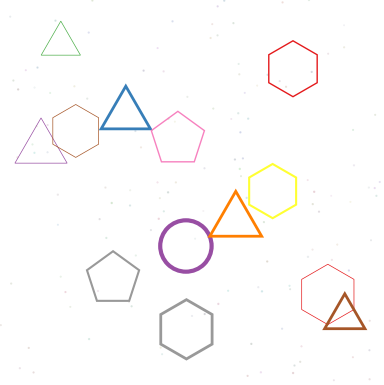[{"shape": "hexagon", "thickness": 0.5, "radius": 0.39, "center": [0.852, 0.235]}, {"shape": "hexagon", "thickness": 1, "radius": 0.36, "center": [0.761, 0.821]}, {"shape": "triangle", "thickness": 2, "radius": 0.37, "center": [0.327, 0.702]}, {"shape": "triangle", "thickness": 0.5, "radius": 0.29, "center": [0.158, 0.886]}, {"shape": "circle", "thickness": 3, "radius": 0.33, "center": [0.483, 0.361]}, {"shape": "triangle", "thickness": 0.5, "radius": 0.39, "center": [0.107, 0.615]}, {"shape": "triangle", "thickness": 2, "radius": 0.39, "center": [0.612, 0.425]}, {"shape": "hexagon", "thickness": 1.5, "radius": 0.35, "center": [0.708, 0.504]}, {"shape": "triangle", "thickness": 2, "radius": 0.3, "center": [0.896, 0.176]}, {"shape": "hexagon", "thickness": 0.5, "radius": 0.34, "center": [0.197, 0.66]}, {"shape": "pentagon", "thickness": 1, "radius": 0.36, "center": [0.462, 0.638]}, {"shape": "hexagon", "thickness": 2, "radius": 0.38, "center": [0.484, 0.145]}, {"shape": "pentagon", "thickness": 1.5, "radius": 0.36, "center": [0.294, 0.276]}]